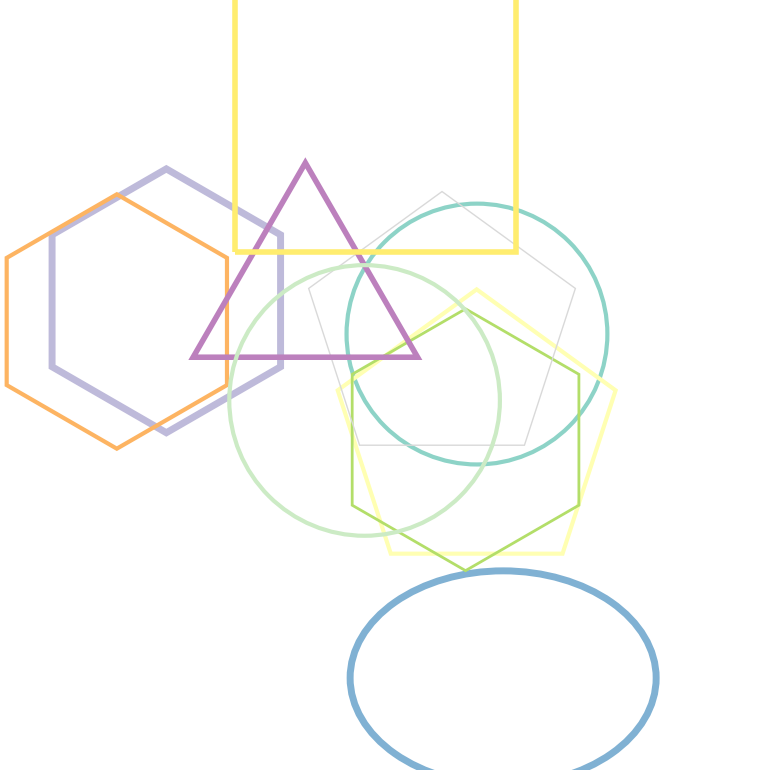[{"shape": "circle", "thickness": 1.5, "radius": 0.85, "center": [0.619, 0.566]}, {"shape": "pentagon", "thickness": 1.5, "radius": 0.95, "center": [0.619, 0.434]}, {"shape": "hexagon", "thickness": 2.5, "radius": 0.86, "center": [0.216, 0.609]}, {"shape": "oval", "thickness": 2.5, "radius": 0.99, "center": [0.653, 0.12]}, {"shape": "hexagon", "thickness": 1.5, "radius": 0.83, "center": [0.152, 0.582]}, {"shape": "hexagon", "thickness": 1, "radius": 0.85, "center": [0.605, 0.429]}, {"shape": "pentagon", "thickness": 0.5, "radius": 0.91, "center": [0.574, 0.569]}, {"shape": "triangle", "thickness": 2, "radius": 0.84, "center": [0.397, 0.62]}, {"shape": "circle", "thickness": 1.5, "radius": 0.88, "center": [0.473, 0.48]}, {"shape": "square", "thickness": 2, "radius": 0.91, "center": [0.488, 0.855]}]